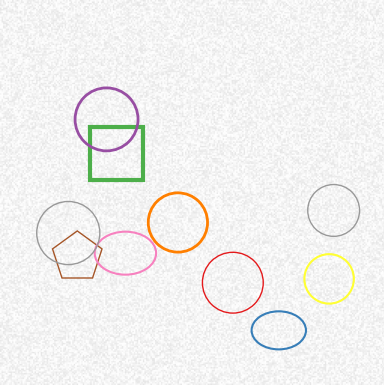[{"shape": "circle", "thickness": 1, "radius": 0.39, "center": [0.605, 0.266]}, {"shape": "oval", "thickness": 1.5, "radius": 0.35, "center": [0.724, 0.142]}, {"shape": "square", "thickness": 3, "radius": 0.34, "center": [0.302, 0.601]}, {"shape": "circle", "thickness": 2, "radius": 0.41, "center": [0.277, 0.69]}, {"shape": "circle", "thickness": 2, "radius": 0.39, "center": [0.462, 0.422]}, {"shape": "circle", "thickness": 1.5, "radius": 0.32, "center": [0.855, 0.276]}, {"shape": "pentagon", "thickness": 1, "radius": 0.34, "center": [0.201, 0.333]}, {"shape": "oval", "thickness": 1.5, "radius": 0.4, "center": [0.326, 0.342]}, {"shape": "circle", "thickness": 1, "radius": 0.41, "center": [0.177, 0.395]}, {"shape": "circle", "thickness": 1, "radius": 0.34, "center": [0.867, 0.453]}]